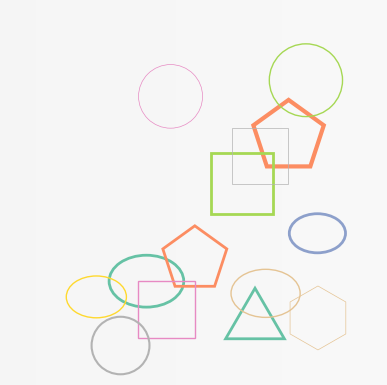[{"shape": "oval", "thickness": 2, "radius": 0.48, "center": [0.378, 0.27]}, {"shape": "triangle", "thickness": 2, "radius": 0.44, "center": [0.658, 0.164]}, {"shape": "pentagon", "thickness": 3, "radius": 0.48, "center": [0.745, 0.645]}, {"shape": "pentagon", "thickness": 2, "radius": 0.43, "center": [0.503, 0.327]}, {"shape": "oval", "thickness": 2, "radius": 0.36, "center": [0.819, 0.394]}, {"shape": "square", "thickness": 1, "radius": 0.37, "center": [0.429, 0.196]}, {"shape": "circle", "thickness": 0.5, "radius": 0.41, "center": [0.44, 0.75]}, {"shape": "square", "thickness": 2, "radius": 0.4, "center": [0.624, 0.524]}, {"shape": "circle", "thickness": 1, "radius": 0.47, "center": [0.789, 0.792]}, {"shape": "oval", "thickness": 1, "radius": 0.39, "center": [0.249, 0.229]}, {"shape": "oval", "thickness": 1, "radius": 0.45, "center": [0.685, 0.238]}, {"shape": "hexagon", "thickness": 0.5, "radius": 0.42, "center": [0.821, 0.174]}, {"shape": "circle", "thickness": 1.5, "radius": 0.37, "center": [0.311, 0.103]}, {"shape": "square", "thickness": 0.5, "radius": 0.37, "center": [0.671, 0.594]}]